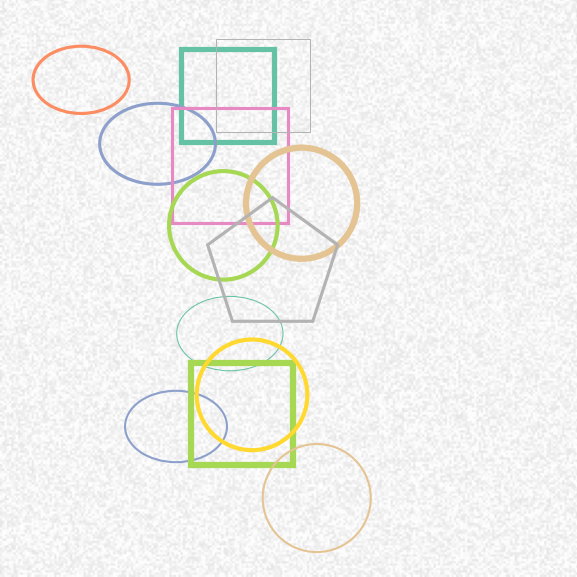[{"shape": "square", "thickness": 2.5, "radius": 0.4, "center": [0.394, 0.834]}, {"shape": "oval", "thickness": 0.5, "radius": 0.46, "center": [0.398, 0.421]}, {"shape": "oval", "thickness": 1.5, "radius": 0.42, "center": [0.141, 0.861]}, {"shape": "oval", "thickness": 1.5, "radius": 0.5, "center": [0.273, 0.75]}, {"shape": "oval", "thickness": 1, "radius": 0.44, "center": [0.305, 0.261]}, {"shape": "square", "thickness": 1.5, "radius": 0.5, "center": [0.398, 0.712]}, {"shape": "square", "thickness": 3, "radius": 0.44, "center": [0.419, 0.283]}, {"shape": "circle", "thickness": 2, "radius": 0.47, "center": [0.387, 0.609]}, {"shape": "circle", "thickness": 2, "radius": 0.48, "center": [0.436, 0.315]}, {"shape": "circle", "thickness": 1, "radius": 0.47, "center": [0.548, 0.137]}, {"shape": "circle", "thickness": 3, "radius": 0.48, "center": [0.522, 0.647]}, {"shape": "square", "thickness": 0.5, "radius": 0.41, "center": [0.455, 0.851]}, {"shape": "pentagon", "thickness": 1.5, "radius": 0.59, "center": [0.472, 0.539]}]